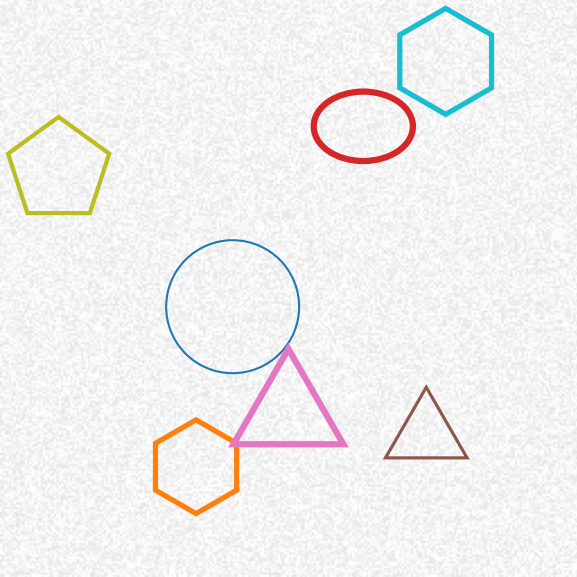[{"shape": "circle", "thickness": 1, "radius": 0.58, "center": [0.403, 0.468]}, {"shape": "hexagon", "thickness": 2.5, "radius": 0.41, "center": [0.34, 0.191]}, {"shape": "oval", "thickness": 3, "radius": 0.43, "center": [0.629, 0.78]}, {"shape": "triangle", "thickness": 1.5, "radius": 0.41, "center": [0.738, 0.247]}, {"shape": "triangle", "thickness": 3, "radius": 0.55, "center": [0.499, 0.285]}, {"shape": "pentagon", "thickness": 2, "radius": 0.46, "center": [0.102, 0.705]}, {"shape": "hexagon", "thickness": 2.5, "radius": 0.46, "center": [0.772, 0.893]}]